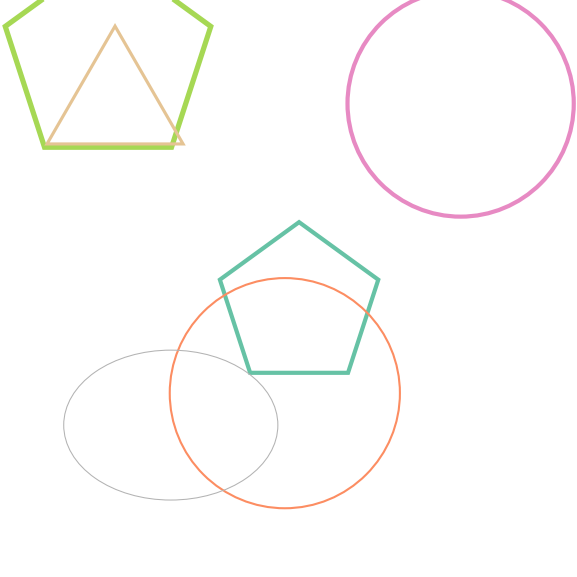[{"shape": "pentagon", "thickness": 2, "radius": 0.72, "center": [0.518, 0.47]}, {"shape": "circle", "thickness": 1, "radius": 1.0, "center": [0.493, 0.318]}, {"shape": "circle", "thickness": 2, "radius": 0.98, "center": [0.798, 0.82]}, {"shape": "pentagon", "thickness": 2.5, "radius": 0.94, "center": [0.187, 0.896]}, {"shape": "triangle", "thickness": 1.5, "radius": 0.68, "center": [0.199, 0.818]}, {"shape": "oval", "thickness": 0.5, "radius": 0.93, "center": [0.296, 0.263]}]